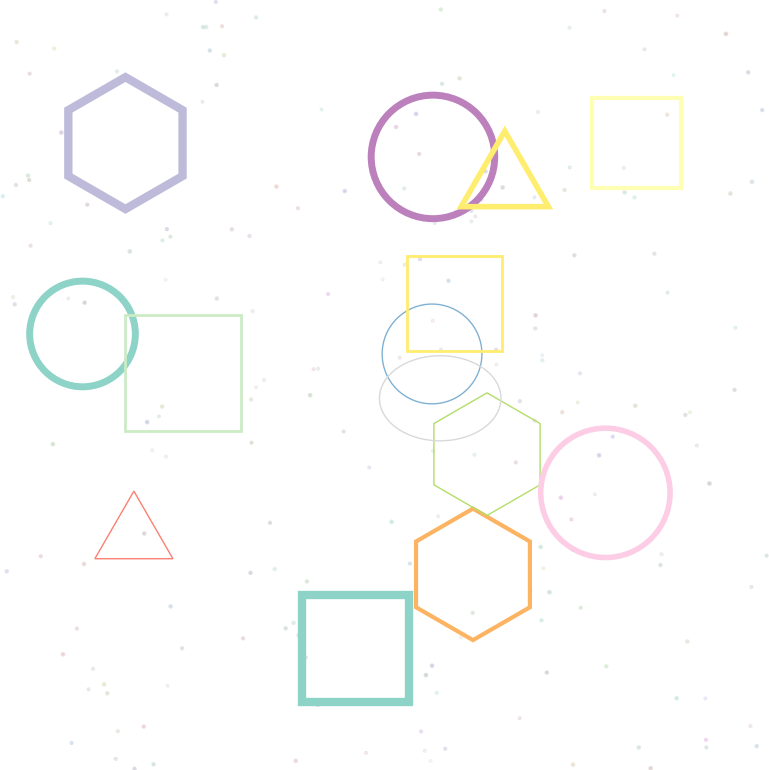[{"shape": "square", "thickness": 3, "radius": 0.35, "center": [0.462, 0.158]}, {"shape": "circle", "thickness": 2.5, "radius": 0.34, "center": [0.107, 0.566]}, {"shape": "square", "thickness": 1.5, "radius": 0.29, "center": [0.827, 0.814]}, {"shape": "hexagon", "thickness": 3, "radius": 0.43, "center": [0.163, 0.814]}, {"shape": "triangle", "thickness": 0.5, "radius": 0.29, "center": [0.174, 0.304]}, {"shape": "circle", "thickness": 0.5, "radius": 0.32, "center": [0.561, 0.54]}, {"shape": "hexagon", "thickness": 1.5, "radius": 0.43, "center": [0.614, 0.254]}, {"shape": "hexagon", "thickness": 0.5, "radius": 0.4, "center": [0.632, 0.41]}, {"shape": "circle", "thickness": 2, "radius": 0.42, "center": [0.786, 0.36]}, {"shape": "oval", "thickness": 0.5, "radius": 0.39, "center": [0.572, 0.483]}, {"shape": "circle", "thickness": 2.5, "radius": 0.4, "center": [0.562, 0.796]}, {"shape": "square", "thickness": 1, "radius": 0.38, "center": [0.238, 0.515]}, {"shape": "triangle", "thickness": 2, "radius": 0.33, "center": [0.656, 0.764]}, {"shape": "square", "thickness": 1, "radius": 0.31, "center": [0.59, 0.606]}]